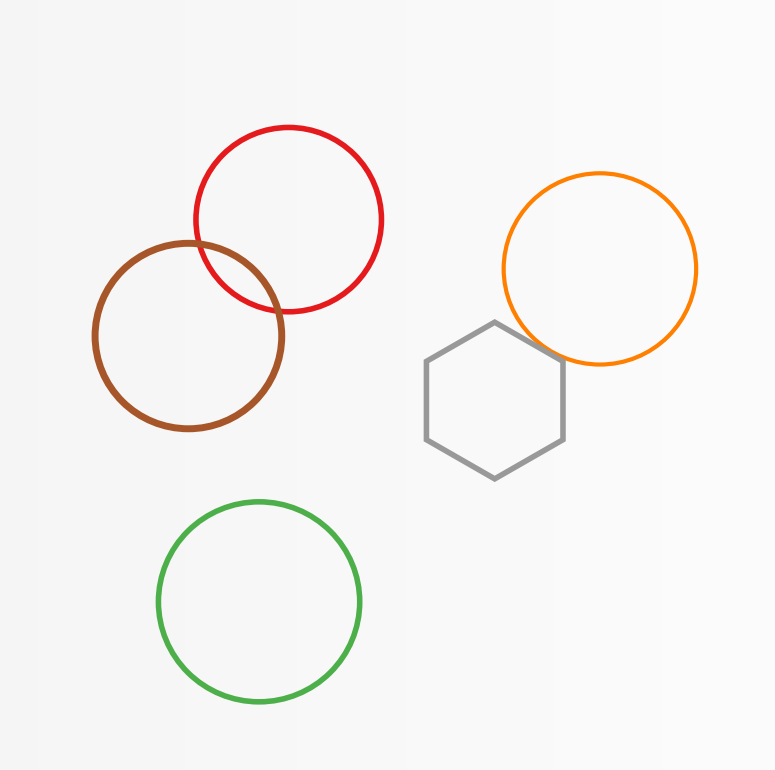[{"shape": "circle", "thickness": 2, "radius": 0.6, "center": [0.373, 0.715]}, {"shape": "circle", "thickness": 2, "radius": 0.65, "center": [0.334, 0.218]}, {"shape": "circle", "thickness": 1.5, "radius": 0.62, "center": [0.774, 0.651]}, {"shape": "circle", "thickness": 2.5, "radius": 0.6, "center": [0.243, 0.564]}, {"shape": "hexagon", "thickness": 2, "radius": 0.51, "center": [0.638, 0.48]}]